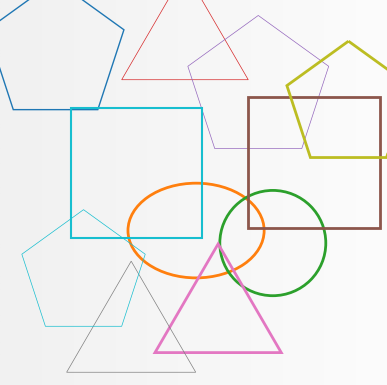[{"shape": "pentagon", "thickness": 1, "radius": 0.93, "center": [0.143, 0.865]}, {"shape": "oval", "thickness": 2, "radius": 0.88, "center": [0.506, 0.401]}, {"shape": "circle", "thickness": 2, "radius": 0.68, "center": [0.704, 0.369]}, {"shape": "triangle", "thickness": 0.5, "radius": 0.94, "center": [0.477, 0.887]}, {"shape": "pentagon", "thickness": 0.5, "radius": 0.96, "center": [0.666, 0.769]}, {"shape": "square", "thickness": 2, "radius": 0.85, "center": [0.811, 0.578]}, {"shape": "triangle", "thickness": 2, "radius": 0.94, "center": [0.563, 0.178]}, {"shape": "triangle", "thickness": 0.5, "radius": 0.96, "center": [0.339, 0.129]}, {"shape": "pentagon", "thickness": 2, "radius": 0.84, "center": [0.899, 0.726]}, {"shape": "square", "thickness": 1.5, "radius": 0.85, "center": [0.352, 0.551]}, {"shape": "pentagon", "thickness": 0.5, "radius": 0.84, "center": [0.216, 0.288]}]